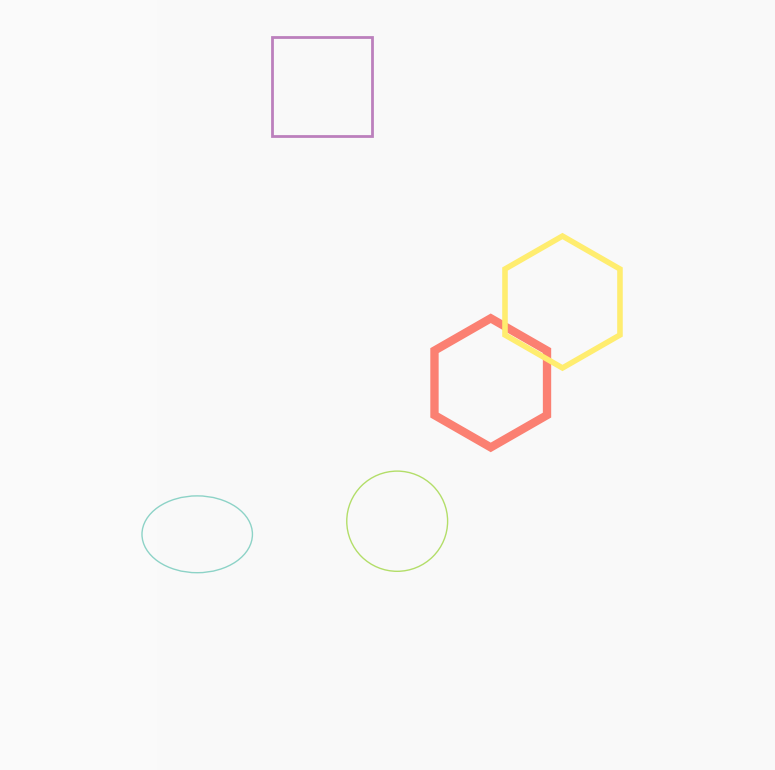[{"shape": "oval", "thickness": 0.5, "radius": 0.36, "center": [0.254, 0.306]}, {"shape": "hexagon", "thickness": 3, "radius": 0.42, "center": [0.633, 0.503]}, {"shape": "circle", "thickness": 0.5, "radius": 0.33, "center": [0.513, 0.323]}, {"shape": "square", "thickness": 1, "radius": 0.32, "center": [0.415, 0.888]}, {"shape": "hexagon", "thickness": 2, "radius": 0.43, "center": [0.726, 0.608]}]